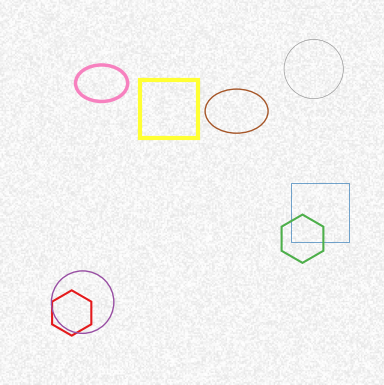[{"shape": "hexagon", "thickness": 1.5, "radius": 0.29, "center": [0.186, 0.187]}, {"shape": "square", "thickness": 0.5, "radius": 0.38, "center": [0.831, 0.448]}, {"shape": "hexagon", "thickness": 1.5, "radius": 0.31, "center": [0.786, 0.38]}, {"shape": "circle", "thickness": 1, "radius": 0.41, "center": [0.215, 0.215]}, {"shape": "square", "thickness": 3, "radius": 0.37, "center": [0.438, 0.717]}, {"shape": "oval", "thickness": 1, "radius": 0.41, "center": [0.615, 0.711]}, {"shape": "oval", "thickness": 2.5, "radius": 0.34, "center": [0.264, 0.784]}, {"shape": "circle", "thickness": 0.5, "radius": 0.38, "center": [0.815, 0.821]}]